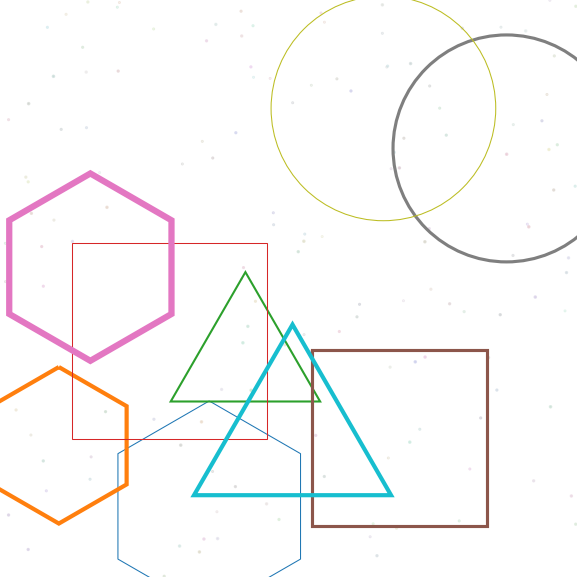[{"shape": "hexagon", "thickness": 0.5, "radius": 0.91, "center": [0.362, 0.122]}, {"shape": "hexagon", "thickness": 2, "radius": 0.68, "center": [0.102, 0.228]}, {"shape": "triangle", "thickness": 1, "radius": 0.75, "center": [0.425, 0.379]}, {"shape": "square", "thickness": 0.5, "radius": 0.85, "center": [0.294, 0.409]}, {"shape": "square", "thickness": 1.5, "radius": 0.76, "center": [0.692, 0.241]}, {"shape": "hexagon", "thickness": 3, "radius": 0.81, "center": [0.156, 0.537]}, {"shape": "circle", "thickness": 1.5, "radius": 0.98, "center": [0.877, 0.742]}, {"shape": "circle", "thickness": 0.5, "radius": 0.97, "center": [0.664, 0.811]}, {"shape": "triangle", "thickness": 2, "radius": 0.98, "center": [0.507, 0.24]}]